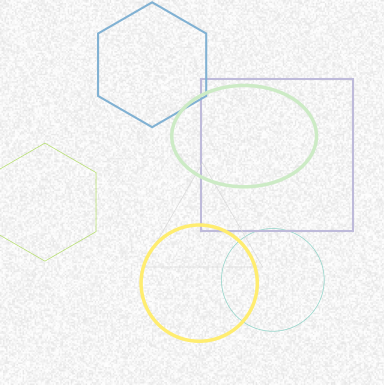[{"shape": "circle", "thickness": 0.5, "radius": 0.67, "center": [0.709, 0.273]}, {"shape": "square", "thickness": 1.5, "radius": 0.99, "center": [0.719, 0.598]}, {"shape": "hexagon", "thickness": 1.5, "radius": 0.81, "center": [0.395, 0.832]}, {"shape": "hexagon", "thickness": 0.5, "radius": 0.77, "center": [0.117, 0.475]}, {"shape": "triangle", "thickness": 0.5, "radius": 0.9, "center": [0.526, 0.397]}, {"shape": "oval", "thickness": 2.5, "radius": 0.94, "center": [0.634, 0.646]}, {"shape": "circle", "thickness": 2.5, "radius": 0.75, "center": [0.517, 0.265]}]